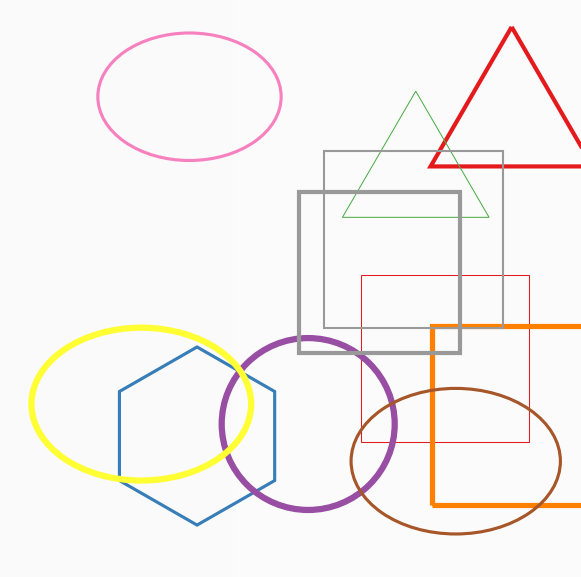[{"shape": "square", "thickness": 0.5, "radius": 0.72, "center": [0.766, 0.379]}, {"shape": "triangle", "thickness": 2, "radius": 0.81, "center": [0.88, 0.791]}, {"shape": "hexagon", "thickness": 1.5, "radius": 0.77, "center": [0.339, 0.244]}, {"shape": "triangle", "thickness": 0.5, "radius": 0.73, "center": [0.715, 0.696]}, {"shape": "circle", "thickness": 3, "radius": 0.74, "center": [0.53, 0.265]}, {"shape": "square", "thickness": 2.5, "radius": 0.77, "center": [0.898, 0.28]}, {"shape": "oval", "thickness": 3, "radius": 0.95, "center": [0.243, 0.299]}, {"shape": "oval", "thickness": 1.5, "radius": 0.9, "center": [0.784, 0.201]}, {"shape": "oval", "thickness": 1.5, "radius": 0.79, "center": [0.326, 0.832]}, {"shape": "square", "thickness": 2, "radius": 0.7, "center": [0.653, 0.527]}, {"shape": "square", "thickness": 1, "radius": 0.77, "center": [0.712, 0.584]}]